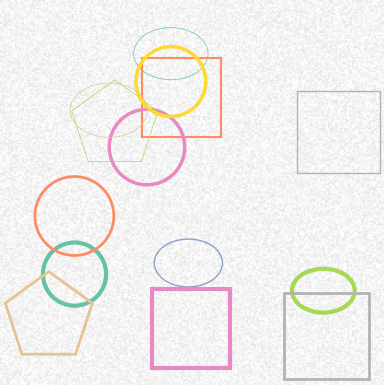[{"shape": "oval", "thickness": 0.5, "radius": 0.48, "center": [0.444, 0.861]}, {"shape": "circle", "thickness": 3, "radius": 0.41, "center": [0.194, 0.288]}, {"shape": "circle", "thickness": 2, "radius": 0.51, "center": [0.193, 0.439]}, {"shape": "square", "thickness": 1.5, "radius": 0.51, "center": [0.472, 0.747]}, {"shape": "oval", "thickness": 1, "radius": 0.44, "center": [0.489, 0.317]}, {"shape": "circle", "thickness": 2.5, "radius": 0.49, "center": [0.382, 0.618]}, {"shape": "square", "thickness": 3, "radius": 0.51, "center": [0.496, 0.147]}, {"shape": "pentagon", "thickness": 0.5, "radius": 0.59, "center": [0.298, 0.675]}, {"shape": "oval", "thickness": 3, "radius": 0.41, "center": [0.84, 0.245]}, {"shape": "circle", "thickness": 2.5, "radius": 0.45, "center": [0.444, 0.788]}, {"shape": "pentagon", "thickness": 2, "radius": 0.59, "center": [0.127, 0.176]}, {"shape": "oval", "thickness": 0.5, "radius": 0.5, "center": [0.283, 0.714]}, {"shape": "square", "thickness": 2, "radius": 0.56, "center": [0.848, 0.127]}, {"shape": "square", "thickness": 1, "radius": 0.53, "center": [0.879, 0.658]}]